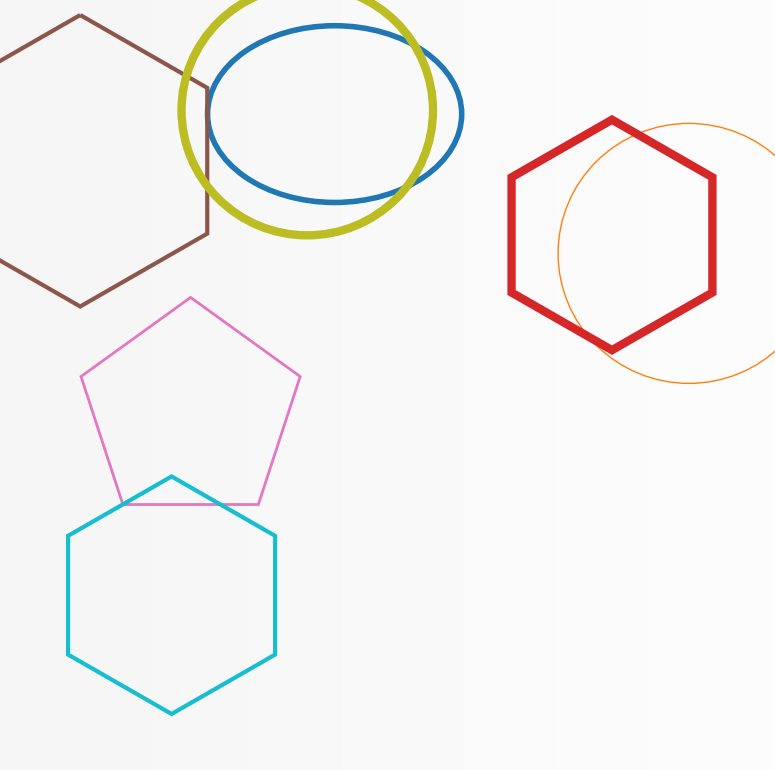[{"shape": "oval", "thickness": 2, "radius": 0.82, "center": [0.432, 0.852]}, {"shape": "circle", "thickness": 0.5, "radius": 0.84, "center": [0.889, 0.671]}, {"shape": "hexagon", "thickness": 3, "radius": 0.75, "center": [0.79, 0.695]}, {"shape": "hexagon", "thickness": 1.5, "radius": 0.95, "center": [0.103, 0.791]}, {"shape": "pentagon", "thickness": 1, "radius": 0.74, "center": [0.246, 0.465]}, {"shape": "circle", "thickness": 3, "radius": 0.81, "center": [0.396, 0.857]}, {"shape": "hexagon", "thickness": 1.5, "radius": 0.77, "center": [0.221, 0.227]}]